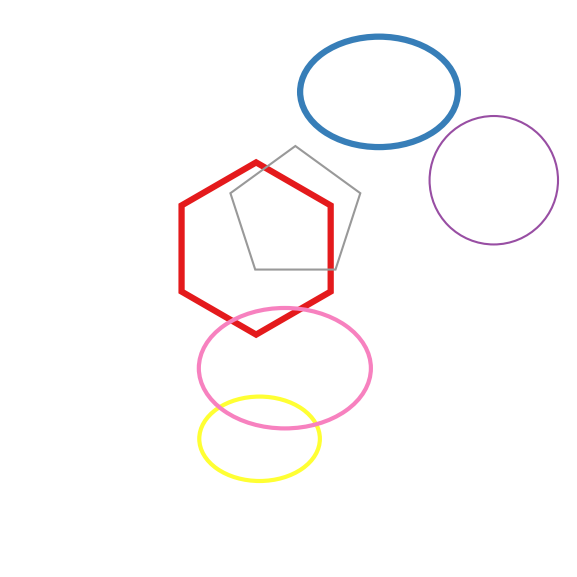[{"shape": "hexagon", "thickness": 3, "radius": 0.75, "center": [0.443, 0.569]}, {"shape": "oval", "thickness": 3, "radius": 0.68, "center": [0.656, 0.84]}, {"shape": "circle", "thickness": 1, "radius": 0.56, "center": [0.855, 0.687]}, {"shape": "oval", "thickness": 2, "radius": 0.52, "center": [0.449, 0.239]}, {"shape": "oval", "thickness": 2, "radius": 0.74, "center": [0.493, 0.362]}, {"shape": "pentagon", "thickness": 1, "radius": 0.59, "center": [0.511, 0.628]}]